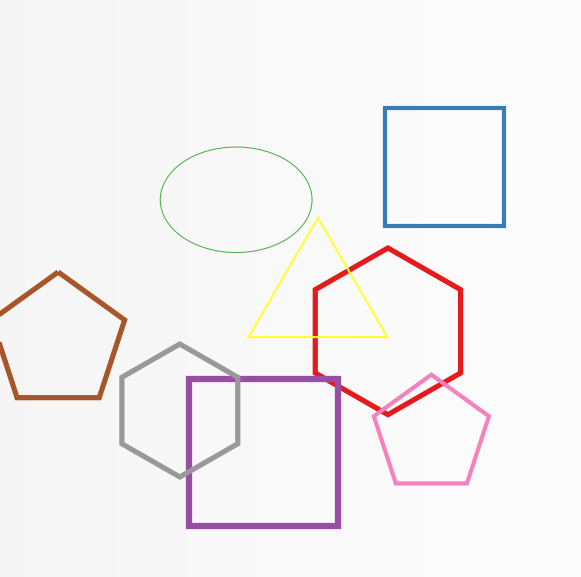[{"shape": "hexagon", "thickness": 2.5, "radius": 0.72, "center": [0.667, 0.425]}, {"shape": "square", "thickness": 2, "radius": 0.51, "center": [0.765, 0.709]}, {"shape": "oval", "thickness": 0.5, "radius": 0.65, "center": [0.406, 0.653]}, {"shape": "square", "thickness": 3, "radius": 0.64, "center": [0.453, 0.216]}, {"shape": "triangle", "thickness": 1, "radius": 0.69, "center": [0.547, 0.484]}, {"shape": "pentagon", "thickness": 2.5, "radius": 0.6, "center": [0.1, 0.408]}, {"shape": "pentagon", "thickness": 2, "radius": 0.52, "center": [0.742, 0.246]}, {"shape": "hexagon", "thickness": 2.5, "radius": 0.58, "center": [0.309, 0.288]}]